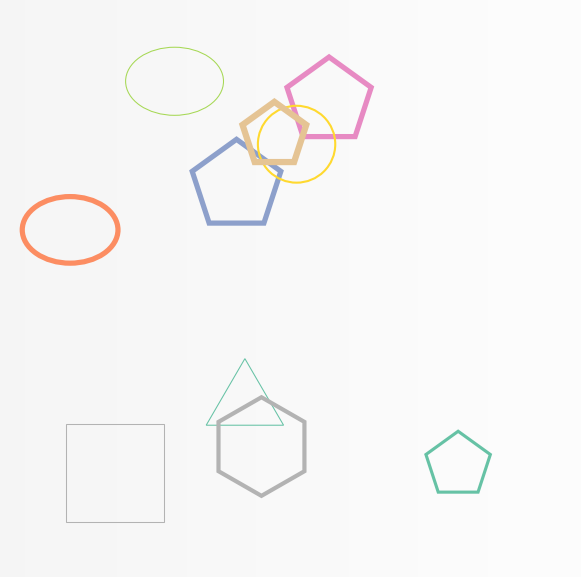[{"shape": "triangle", "thickness": 0.5, "radius": 0.38, "center": [0.421, 0.301]}, {"shape": "pentagon", "thickness": 1.5, "radius": 0.29, "center": [0.788, 0.194]}, {"shape": "oval", "thickness": 2.5, "radius": 0.41, "center": [0.121, 0.601]}, {"shape": "pentagon", "thickness": 2.5, "radius": 0.4, "center": [0.407, 0.678]}, {"shape": "pentagon", "thickness": 2.5, "radius": 0.38, "center": [0.566, 0.824]}, {"shape": "oval", "thickness": 0.5, "radius": 0.42, "center": [0.3, 0.858]}, {"shape": "circle", "thickness": 1, "radius": 0.33, "center": [0.51, 0.749]}, {"shape": "pentagon", "thickness": 3, "radius": 0.29, "center": [0.472, 0.765]}, {"shape": "square", "thickness": 0.5, "radius": 0.42, "center": [0.198, 0.18]}, {"shape": "hexagon", "thickness": 2, "radius": 0.43, "center": [0.45, 0.226]}]